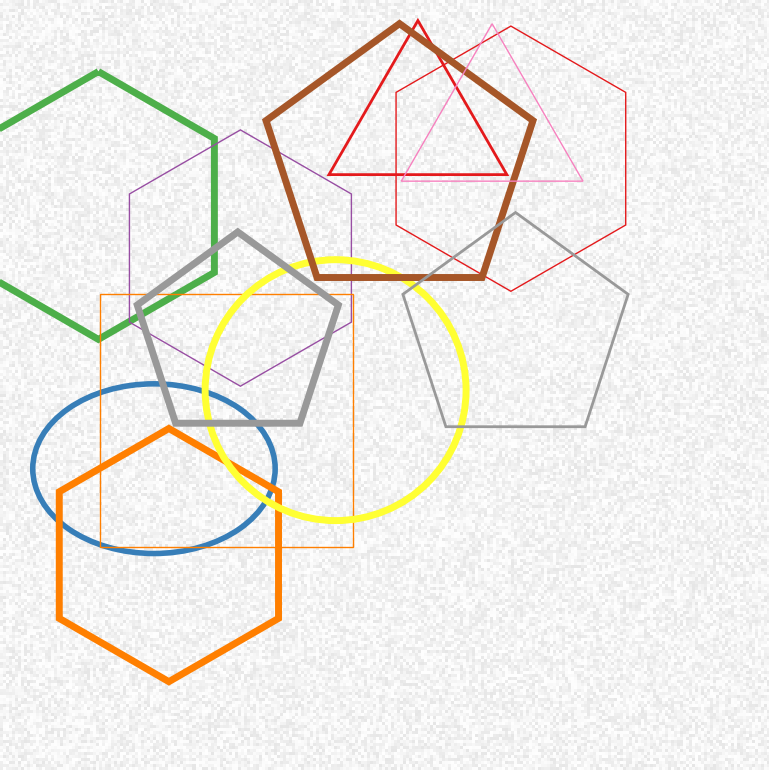[{"shape": "triangle", "thickness": 1, "radius": 0.67, "center": [0.543, 0.84]}, {"shape": "hexagon", "thickness": 0.5, "radius": 0.86, "center": [0.663, 0.794]}, {"shape": "oval", "thickness": 2, "radius": 0.79, "center": [0.2, 0.391]}, {"shape": "hexagon", "thickness": 2.5, "radius": 0.87, "center": [0.128, 0.733]}, {"shape": "hexagon", "thickness": 0.5, "radius": 0.83, "center": [0.312, 0.665]}, {"shape": "square", "thickness": 0.5, "radius": 0.82, "center": [0.294, 0.454]}, {"shape": "hexagon", "thickness": 2.5, "radius": 0.82, "center": [0.219, 0.279]}, {"shape": "circle", "thickness": 2.5, "radius": 0.85, "center": [0.436, 0.493]}, {"shape": "pentagon", "thickness": 2.5, "radius": 0.91, "center": [0.519, 0.787]}, {"shape": "triangle", "thickness": 0.5, "radius": 0.68, "center": [0.639, 0.833]}, {"shape": "pentagon", "thickness": 1, "radius": 0.77, "center": [0.669, 0.57]}, {"shape": "pentagon", "thickness": 2.5, "radius": 0.69, "center": [0.309, 0.561]}]